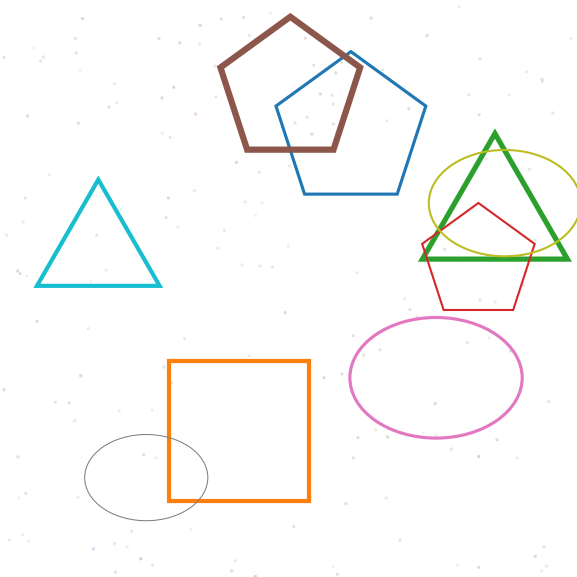[{"shape": "pentagon", "thickness": 1.5, "radius": 0.68, "center": [0.608, 0.773]}, {"shape": "square", "thickness": 2, "radius": 0.6, "center": [0.413, 0.252]}, {"shape": "triangle", "thickness": 2.5, "radius": 0.72, "center": [0.857, 0.623]}, {"shape": "pentagon", "thickness": 1, "radius": 0.51, "center": [0.828, 0.545]}, {"shape": "pentagon", "thickness": 3, "radius": 0.64, "center": [0.503, 0.843]}, {"shape": "oval", "thickness": 1.5, "radius": 0.75, "center": [0.755, 0.345]}, {"shape": "oval", "thickness": 0.5, "radius": 0.53, "center": [0.253, 0.172]}, {"shape": "oval", "thickness": 1, "radius": 0.66, "center": [0.874, 0.647]}, {"shape": "triangle", "thickness": 2, "radius": 0.61, "center": [0.17, 0.565]}]